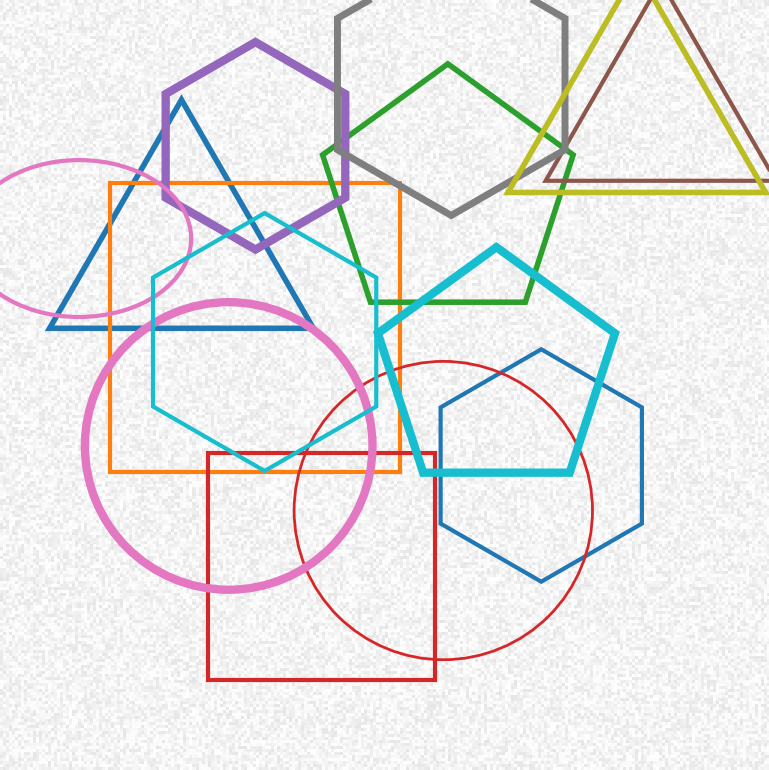[{"shape": "hexagon", "thickness": 1.5, "radius": 0.75, "center": [0.703, 0.395]}, {"shape": "triangle", "thickness": 2, "radius": 0.99, "center": [0.236, 0.673]}, {"shape": "square", "thickness": 1.5, "radius": 0.94, "center": [0.332, 0.575]}, {"shape": "pentagon", "thickness": 2, "radius": 0.86, "center": [0.582, 0.746]}, {"shape": "square", "thickness": 1.5, "radius": 0.74, "center": [0.418, 0.264]}, {"shape": "circle", "thickness": 1, "radius": 0.97, "center": [0.576, 0.337]}, {"shape": "hexagon", "thickness": 3, "radius": 0.67, "center": [0.332, 0.811]}, {"shape": "triangle", "thickness": 1.5, "radius": 0.86, "center": [0.858, 0.851]}, {"shape": "circle", "thickness": 3, "radius": 0.93, "center": [0.297, 0.421]}, {"shape": "oval", "thickness": 1.5, "radius": 0.73, "center": [0.103, 0.69]}, {"shape": "hexagon", "thickness": 2.5, "radius": 0.85, "center": [0.586, 0.891]}, {"shape": "triangle", "thickness": 2, "radius": 0.97, "center": [0.827, 0.847]}, {"shape": "pentagon", "thickness": 3, "radius": 0.81, "center": [0.645, 0.517]}, {"shape": "hexagon", "thickness": 1.5, "radius": 0.84, "center": [0.344, 0.556]}]